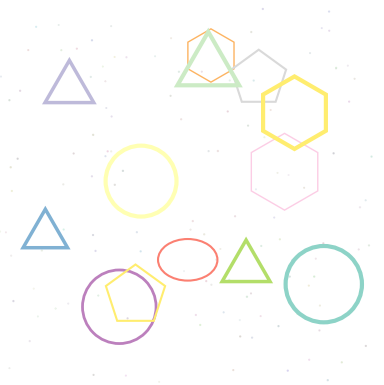[{"shape": "circle", "thickness": 3, "radius": 0.5, "center": [0.841, 0.262]}, {"shape": "circle", "thickness": 3, "radius": 0.46, "center": [0.366, 0.53]}, {"shape": "triangle", "thickness": 2.5, "radius": 0.37, "center": [0.18, 0.77]}, {"shape": "oval", "thickness": 1.5, "radius": 0.39, "center": [0.488, 0.325]}, {"shape": "triangle", "thickness": 2.5, "radius": 0.33, "center": [0.118, 0.39]}, {"shape": "hexagon", "thickness": 1, "radius": 0.35, "center": [0.548, 0.856]}, {"shape": "triangle", "thickness": 2.5, "radius": 0.36, "center": [0.639, 0.305]}, {"shape": "hexagon", "thickness": 1, "radius": 0.5, "center": [0.739, 0.554]}, {"shape": "pentagon", "thickness": 1.5, "radius": 0.37, "center": [0.672, 0.796]}, {"shape": "circle", "thickness": 2, "radius": 0.48, "center": [0.31, 0.203]}, {"shape": "triangle", "thickness": 3, "radius": 0.46, "center": [0.541, 0.825]}, {"shape": "pentagon", "thickness": 1.5, "radius": 0.4, "center": [0.352, 0.232]}, {"shape": "hexagon", "thickness": 3, "radius": 0.47, "center": [0.765, 0.707]}]